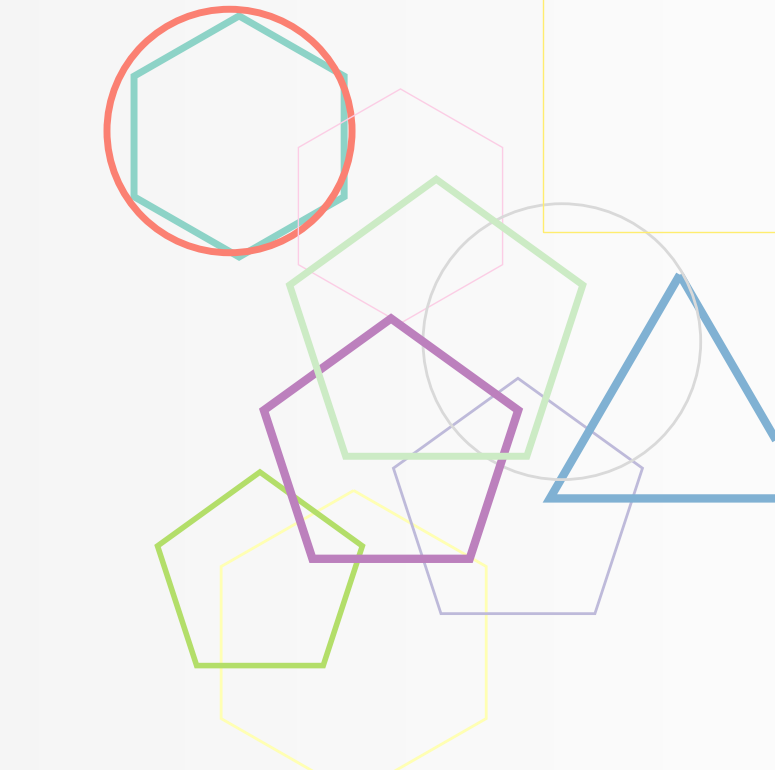[{"shape": "hexagon", "thickness": 2.5, "radius": 0.78, "center": [0.308, 0.823]}, {"shape": "hexagon", "thickness": 1, "radius": 0.99, "center": [0.456, 0.166]}, {"shape": "pentagon", "thickness": 1, "radius": 0.84, "center": [0.668, 0.34]}, {"shape": "circle", "thickness": 2.5, "radius": 0.79, "center": [0.296, 0.83]}, {"shape": "triangle", "thickness": 3, "radius": 0.97, "center": [0.877, 0.45]}, {"shape": "pentagon", "thickness": 2, "radius": 0.69, "center": [0.335, 0.248]}, {"shape": "hexagon", "thickness": 0.5, "radius": 0.76, "center": [0.517, 0.732]}, {"shape": "circle", "thickness": 1, "radius": 0.9, "center": [0.725, 0.556]}, {"shape": "pentagon", "thickness": 3, "radius": 0.86, "center": [0.505, 0.414]}, {"shape": "pentagon", "thickness": 2.5, "radius": 0.99, "center": [0.563, 0.568]}, {"shape": "square", "thickness": 0.5, "radius": 0.84, "center": [0.868, 0.867]}]